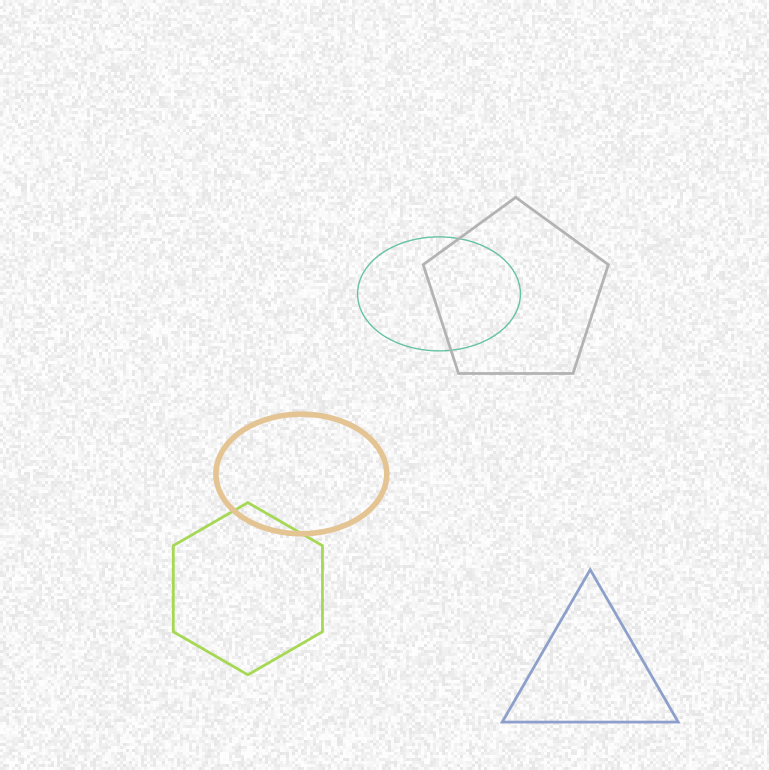[{"shape": "oval", "thickness": 0.5, "radius": 0.53, "center": [0.57, 0.618]}, {"shape": "triangle", "thickness": 1, "radius": 0.66, "center": [0.767, 0.128]}, {"shape": "hexagon", "thickness": 1, "radius": 0.56, "center": [0.322, 0.235]}, {"shape": "oval", "thickness": 2, "radius": 0.55, "center": [0.391, 0.384]}, {"shape": "pentagon", "thickness": 1, "radius": 0.63, "center": [0.67, 0.617]}]